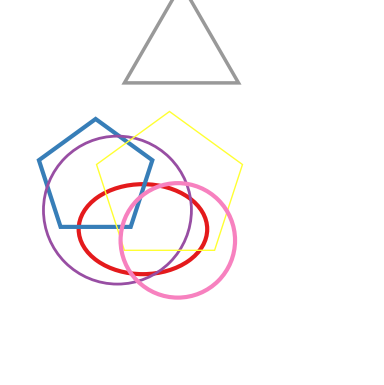[{"shape": "oval", "thickness": 3, "radius": 0.83, "center": [0.371, 0.405]}, {"shape": "pentagon", "thickness": 3, "radius": 0.77, "center": [0.248, 0.536]}, {"shape": "circle", "thickness": 2, "radius": 0.96, "center": [0.305, 0.454]}, {"shape": "pentagon", "thickness": 1, "radius": 1.0, "center": [0.44, 0.511]}, {"shape": "circle", "thickness": 3, "radius": 0.74, "center": [0.462, 0.376]}, {"shape": "triangle", "thickness": 2.5, "radius": 0.86, "center": [0.471, 0.87]}]